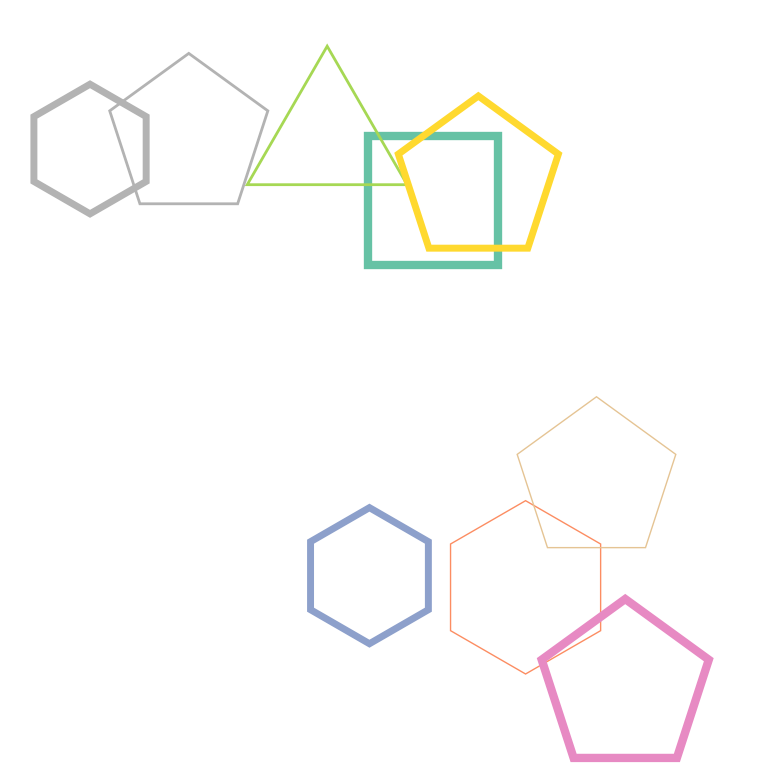[{"shape": "square", "thickness": 3, "radius": 0.42, "center": [0.563, 0.74]}, {"shape": "hexagon", "thickness": 0.5, "radius": 0.56, "center": [0.683, 0.237]}, {"shape": "hexagon", "thickness": 2.5, "radius": 0.44, "center": [0.48, 0.252]}, {"shape": "pentagon", "thickness": 3, "radius": 0.57, "center": [0.812, 0.108]}, {"shape": "triangle", "thickness": 1, "radius": 0.6, "center": [0.425, 0.82]}, {"shape": "pentagon", "thickness": 2.5, "radius": 0.55, "center": [0.621, 0.766]}, {"shape": "pentagon", "thickness": 0.5, "radius": 0.54, "center": [0.775, 0.376]}, {"shape": "pentagon", "thickness": 1, "radius": 0.54, "center": [0.245, 0.823]}, {"shape": "hexagon", "thickness": 2.5, "radius": 0.42, "center": [0.117, 0.806]}]